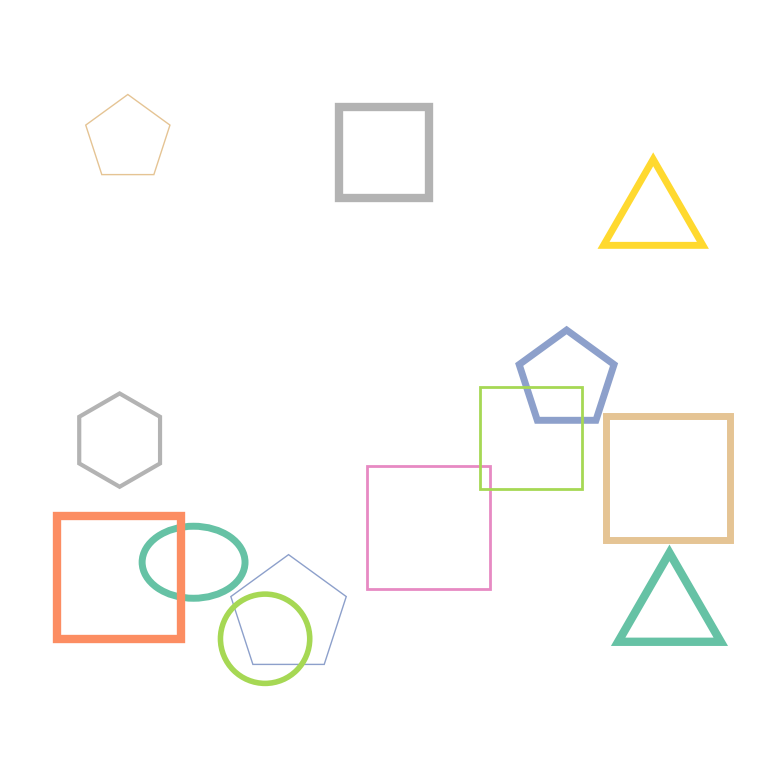[{"shape": "triangle", "thickness": 3, "radius": 0.38, "center": [0.869, 0.205]}, {"shape": "oval", "thickness": 2.5, "radius": 0.33, "center": [0.251, 0.27]}, {"shape": "square", "thickness": 3, "radius": 0.4, "center": [0.155, 0.25]}, {"shape": "pentagon", "thickness": 0.5, "radius": 0.39, "center": [0.375, 0.201]}, {"shape": "pentagon", "thickness": 2.5, "radius": 0.32, "center": [0.736, 0.507]}, {"shape": "square", "thickness": 1, "radius": 0.4, "center": [0.556, 0.315]}, {"shape": "circle", "thickness": 2, "radius": 0.29, "center": [0.344, 0.17]}, {"shape": "square", "thickness": 1, "radius": 0.33, "center": [0.69, 0.431]}, {"shape": "triangle", "thickness": 2.5, "radius": 0.37, "center": [0.848, 0.719]}, {"shape": "pentagon", "thickness": 0.5, "radius": 0.29, "center": [0.166, 0.82]}, {"shape": "square", "thickness": 2.5, "radius": 0.4, "center": [0.868, 0.379]}, {"shape": "square", "thickness": 3, "radius": 0.29, "center": [0.498, 0.802]}, {"shape": "hexagon", "thickness": 1.5, "radius": 0.3, "center": [0.155, 0.428]}]